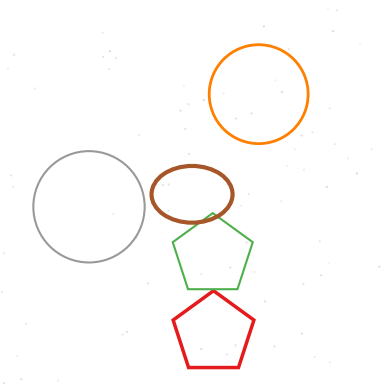[{"shape": "pentagon", "thickness": 2.5, "radius": 0.55, "center": [0.555, 0.135]}, {"shape": "pentagon", "thickness": 1.5, "radius": 0.55, "center": [0.553, 0.337]}, {"shape": "circle", "thickness": 2, "radius": 0.64, "center": [0.672, 0.755]}, {"shape": "oval", "thickness": 3, "radius": 0.53, "center": [0.499, 0.495]}, {"shape": "circle", "thickness": 1.5, "radius": 0.72, "center": [0.231, 0.463]}]